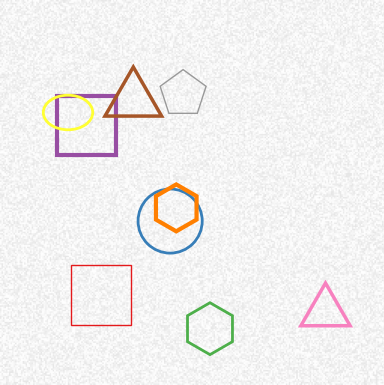[{"shape": "square", "thickness": 1, "radius": 0.39, "center": [0.262, 0.235]}, {"shape": "circle", "thickness": 2, "radius": 0.42, "center": [0.442, 0.426]}, {"shape": "hexagon", "thickness": 2, "radius": 0.34, "center": [0.545, 0.146]}, {"shape": "square", "thickness": 3, "radius": 0.39, "center": [0.224, 0.675]}, {"shape": "hexagon", "thickness": 3, "radius": 0.3, "center": [0.458, 0.46]}, {"shape": "oval", "thickness": 2, "radius": 0.32, "center": [0.177, 0.708]}, {"shape": "triangle", "thickness": 2.5, "radius": 0.42, "center": [0.346, 0.741]}, {"shape": "triangle", "thickness": 2.5, "radius": 0.37, "center": [0.845, 0.191]}, {"shape": "pentagon", "thickness": 1, "radius": 0.31, "center": [0.476, 0.756]}]